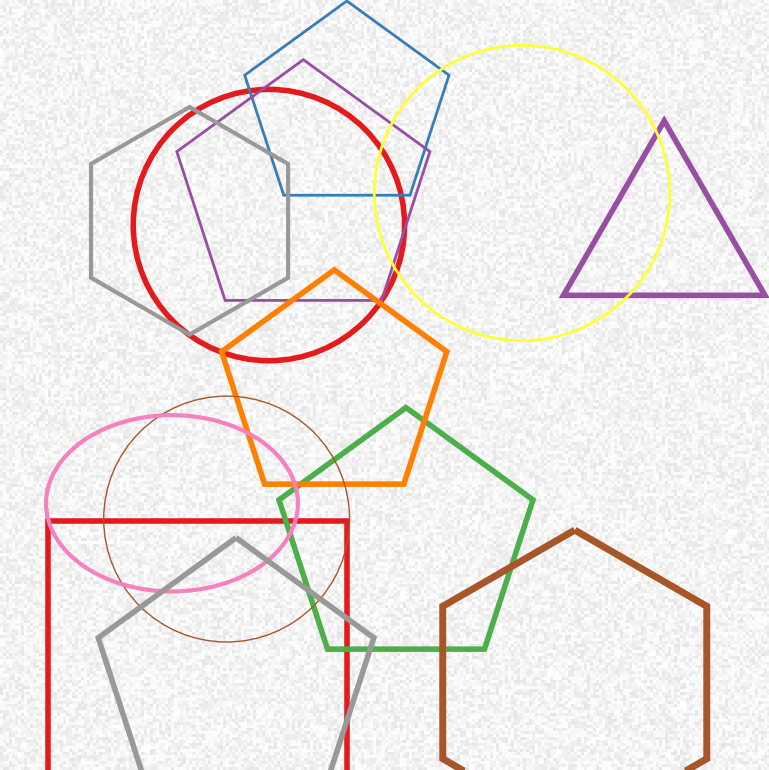[{"shape": "square", "thickness": 2, "radius": 0.97, "center": [0.257, 0.129]}, {"shape": "circle", "thickness": 2, "radius": 0.88, "center": [0.349, 0.708]}, {"shape": "pentagon", "thickness": 1, "radius": 0.7, "center": [0.45, 0.859]}, {"shape": "pentagon", "thickness": 2, "radius": 0.87, "center": [0.527, 0.297]}, {"shape": "pentagon", "thickness": 1, "radius": 0.86, "center": [0.394, 0.75]}, {"shape": "triangle", "thickness": 2, "radius": 0.76, "center": [0.863, 0.692]}, {"shape": "pentagon", "thickness": 2, "radius": 0.77, "center": [0.434, 0.496]}, {"shape": "circle", "thickness": 1, "radius": 0.96, "center": [0.678, 0.749]}, {"shape": "circle", "thickness": 0.5, "radius": 0.8, "center": [0.294, 0.326]}, {"shape": "hexagon", "thickness": 2.5, "radius": 0.99, "center": [0.746, 0.114]}, {"shape": "oval", "thickness": 1.5, "radius": 0.82, "center": [0.223, 0.346]}, {"shape": "pentagon", "thickness": 2, "radius": 0.94, "center": [0.307, 0.114]}, {"shape": "hexagon", "thickness": 1.5, "radius": 0.74, "center": [0.246, 0.713]}]